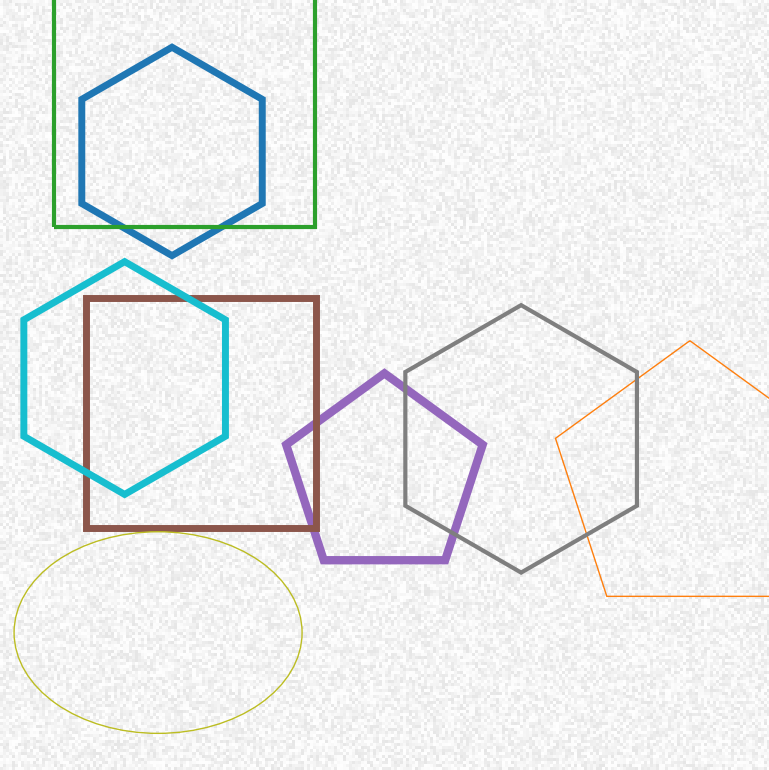[{"shape": "hexagon", "thickness": 2.5, "radius": 0.68, "center": [0.223, 0.803]}, {"shape": "pentagon", "thickness": 0.5, "radius": 0.92, "center": [0.896, 0.374]}, {"shape": "square", "thickness": 1.5, "radius": 0.85, "center": [0.24, 0.875]}, {"shape": "pentagon", "thickness": 3, "radius": 0.67, "center": [0.499, 0.381]}, {"shape": "square", "thickness": 2.5, "radius": 0.75, "center": [0.261, 0.464]}, {"shape": "hexagon", "thickness": 1.5, "radius": 0.87, "center": [0.677, 0.43]}, {"shape": "oval", "thickness": 0.5, "radius": 0.94, "center": [0.205, 0.178]}, {"shape": "hexagon", "thickness": 2.5, "radius": 0.76, "center": [0.162, 0.509]}]